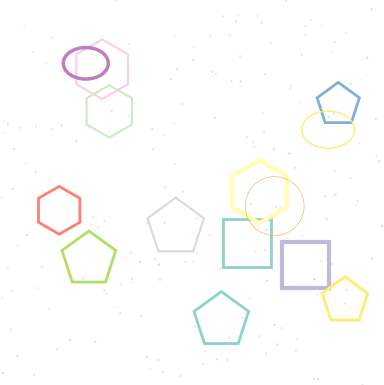[{"shape": "pentagon", "thickness": 2, "radius": 0.37, "center": [0.575, 0.168]}, {"shape": "square", "thickness": 2, "radius": 0.31, "center": [0.642, 0.368]}, {"shape": "hexagon", "thickness": 3, "radius": 0.41, "center": [0.674, 0.502]}, {"shape": "square", "thickness": 3, "radius": 0.3, "center": [0.793, 0.312]}, {"shape": "hexagon", "thickness": 2, "radius": 0.31, "center": [0.154, 0.454]}, {"shape": "pentagon", "thickness": 2, "radius": 0.29, "center": [0.879, 0.728]}, {"shape": "circle", "thickness": 0.5, "radius": 0.38, "center": [0.713, 0.465]}, {"shape": "pentagon", "thickness": 2, "radius": 0.37, "center": [0.231, 0.327]}, {"shape": "hexagon", "thickness": 1.5, "radius": 0.39, "center": [0.265, 0.82]}, {"shape": "pentagon", "thickness": 1.5, "radius": 0.38, "center": [0.457, 0.41]}, {"shape": "oval", "thickness": 2.5, "radius": 0.29, "center": [0.223, 0.836]}, {"shape": "hexagon", "thickness": 1.5, "radius": 0.34, "center": [0.284, 0.711]}, {"shape": "pentagon", "thickness": 2, "radius": 0.31, "center": [0.896, 0.219]}, {"shape": "oval", "thickness": 1, "radius": 0.34, "center": [0.852, 0.663]}]